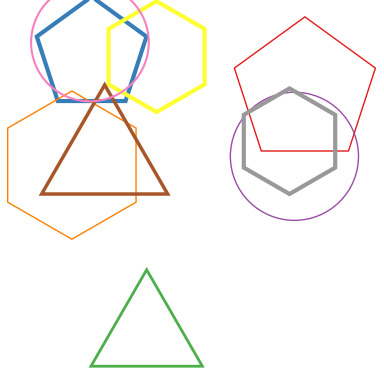[{"shape": "pentagon", "thickness": 1, "radius": 0.96, "center": [0.792, 0.764]}, {"shape": "pentagon", "thickness": 3, "radius": 0.75, "center": [0.238, 0.859]}, {"shape": "triangle", "thickness": 2, "radius": 0.84, "center": [0.381, 0.132]}, {"shape": "circle", "thickness": 1, "radius": 0.83, "center": [0.765, 0.594]}, {"shape": "hexagon", "thickness": 1, "radius": 0.96, "center": [0.187, 0.571]}, {"shape": "hexagon", "thickness": 3, "radius": 0.72, "center": [0.407, 0.853]}, {"shape": "triangle", "thickness": 2.5, "radius": 0.94, "center": [0.272, 0.591]}, {"shape": "circle", "thickness": 1.5, "radius": 0.76, "center": [0.234, 0.89]}, {"shape": "hexagon", "thickness": 3, "radius": 0.69, "center": [0.752, 0.633]}]